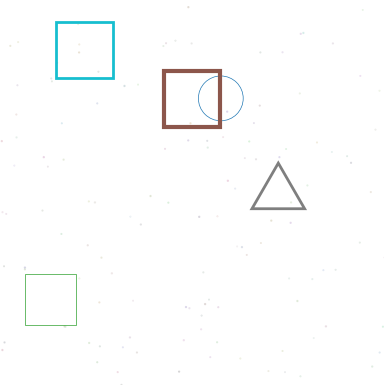[{"shape": "circle", "thickness": 0.5, "radius": 0.29, "center": [0.573, 0.744]}, {"shape": "square", "thickness": 0.5, "radius": 0.33, "center": [0.13, 0.222]}, {"shape": "square", "thickness": 3, "radius": 0.36, "center": [0.499, 0.744]}, {"shape": "triangle", "thickness": 2, "radius": 0.39, "center": [0.723, 0.497]}, {"shape": "square", "thickness": 2, "radius": 0.37, "center": [0.219, 0.87]}]